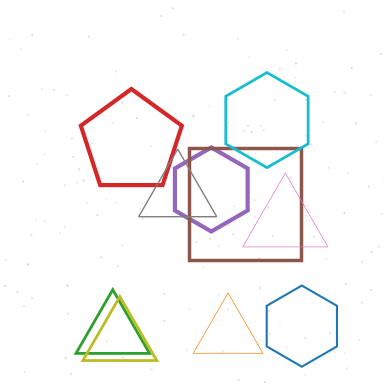[{"shape": "hexagon", "thickness": 1.5, "radius": 0.53, "center": [0.784, 0.153]}, {"shape": "triangle", "thickness": 0.5, "radius": 0.52, "center": [0.592, 0.135]}, {"shape": "triangle", "thickness": 2, "radius": 0.55, "center": [0.293, 0.137]}, {"shape": "pentagon", "thickness": 3, "radius": 0.69, "center": [0.341, 0.631]}, {"shape": "hexagon", "thickness": 3, "radius": 0.55, "center": [0.549, 0.508]}, {"shape": "square", "thickness": 2.5, "radius": 0.73, "center": [0.636, 0.471]}, {"shape": "triangle", "thickness": 0.5, "radius": 0.64, "center": [0.741, 0.423]}, {"shape": "triangle", "thickness": 1, "radius": 0.59, "center": [0.462, 0.496]}, {"shape": "triangle", "thickness": 2, "radius": 0.55, "center": [0.311, 0.119]}, {"shape": "hexagon", "thickness": 2, "radius": 0.62, "center": [0.693, 0.688]}]